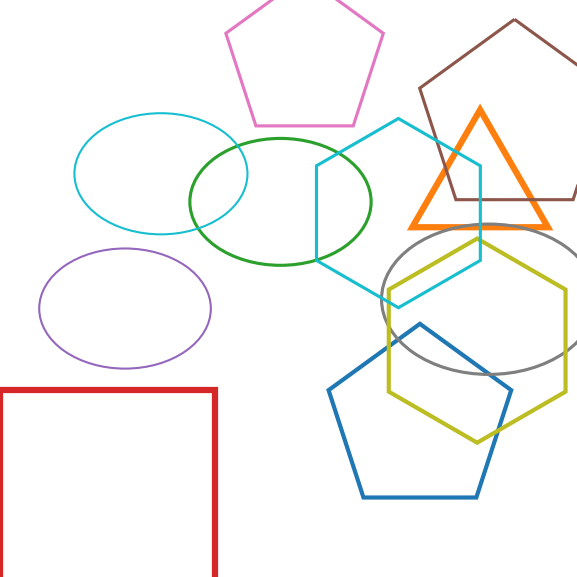[{"shape": "pentagon", "thickness": 2, "radius": 0.83, "center": [0.727, 0.272]}, {"shape": "triangle", "thickness": 3, "radius": 0.68, "center": [0.831, 0.673]}, {"shape": "oval", "thickness": 1.5, "radius": 0.78, "center": [0.486, 0.65]}, {"shape": "square", "thickness": 3, "radius": 0.93, "center": [0.186, 0.138]}, {"shape": "oval", "thickness": 1, "radius": 0.74, "center": [0.216, 0.465]}, {"shape": "pentagon", "thickness": 1.5, "radius": 0.86, "center": [0.891, 0.793]}, {"shape": "pentagon", "thickness": 1.5, "radius": 0.72, "center": [0.527, 0.897]}, {"shape": "oval", "thickness": 1.5, "radius": 0.93, "center": [0.847, 0.481]}, {"shape": "hexagon", "thickness": 2, "radius": 0.88, "center": [0.826, 0.409]}, {"shape": "oval", "thickness": 1, "radius": 0.75, "center": [0.279, 0.698]}, {"shape": "hexagon", "thickness": 1.5, "radius": 0.82, "center": [0.69, 0.63]}]